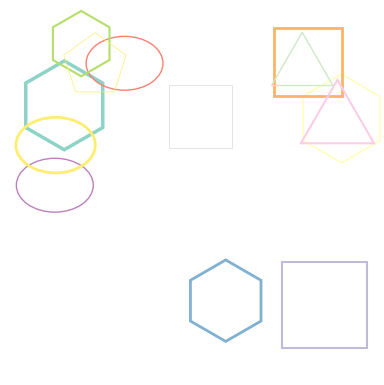[{"shape": "hexagon", "thickness": 2.5, "radius": 0.58, "center": [0.167, 0.726]}, {"shape": "hexagon", "thickness": 1, "radius": 0.58, "center": [0.887, 0.692]}, {"shape": "square", "thickness": 1.5, "radius": 0.56, "center": [0.842, 0.208]}, {"shape": "oval", "thickness": 1, "radius": 0.5, "center": [0.324, 0.836]}, {"shape": "hexagon", "thickness": 2, "radius": 0.53, "center": [0.586, 0.219]}, {"shape": "square", "thickness": 2, "radius": 0.44, "center": [0.799, 0.838]}, {"shape": "hexagon", "thickness": 1.5, "radius": 0.42, "center": [0.211, 0.887]}, {"shape": "triangle", "thickness": 1.5, "radius": 0.55, "center": [0.876, 0.683]}, {"shape": "square", "thickness": 0.5, "radius": 0.41, "center": [0.521, 0.698]}, {"shape": "oval", "thickness": 1, "radius": 0.5, "center": [0.142, 0.519]}, {"shape": "triangle", "thickness": 1, "radius": 0.46, "center": [0.785, 0.824]}, {"shape": "oval", "thickness": 2, "radius": 0.52, "center": [0.144, 0.623]}, {"shape": "pentagon", "thickness": 0.5, "radius": 0.43, "center": [0.247, 0.83]}]